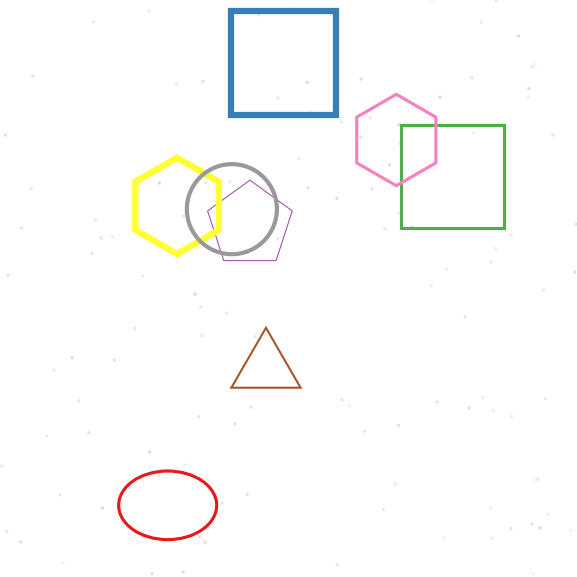[{"shape": "oval", "thickness": 1.5, "radius": 0.42, "center": [0.29, 0.124]}, {"shape": "square", "thickness": 3, "radius": 0.45, "center": [0.491, 0.89]}, {"shape": "square", "thickness": 1.5, "radius": 0.45, "center": [0.783, 0.694]}, {"shape": "pentagon", "thickness": 0.5, "radius": 0.39, "center": [0.433, 0.61]}, {"shape": "hexagon", "thickness": 3, "radius": 0.42, "center": [0.307, 0.643]}, {"shape": "triangle", "thickness": 1, "radius": 0.35, "center": [0.461, 0.362]}, {"shape": "hexagon", "thickness": 1.5, "radius": 0.4, "center": [0.686, 0.757]}, {"shape": "circle", "thickness": 2, "radius": 0.39, "center": [0.402, 0.637]}]